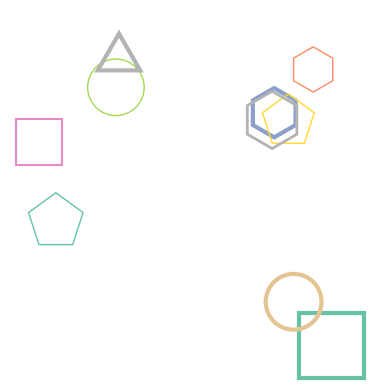[{"shape": "square", "thickness": 3, "radius": 0.42, "center": [0.862, 0.101]}, {"shape": "pentagon", "thickness": 1, "radius": 0.37, "center": [0.145, 0.425]}, {"shape": "hexagon", "thickness": 1, "radius": 0.29, "center": [0.813, 0.82]}, {"shape": "hexagon", "thickness": 3, "radius": 0.32, "center": [0.712, 0.707]}, {"shape": "square", "thickness": 1.5, "radius": 0.3, "center": [0.102, 0.63]}, {"shape": "circle", "thickness": 1, "radius": 0.37, "center": [0.301, 0.773]}, {"shape": "pentagon", "thickness": 1, "radius": 0.35, "center": [0.749, 0.685]}, {"shape": "circle", "thickness": 3, "radius": 0.36, "center": [0.763, 0.216]}, {"shape": "triangle", "thickness": 3, "radius": 0.32, "center": [0.309, 0.849]}, {"shape": "hexagon", "thickness": 2, "radius": 0.37, "center": [0.707, 0.689]}]